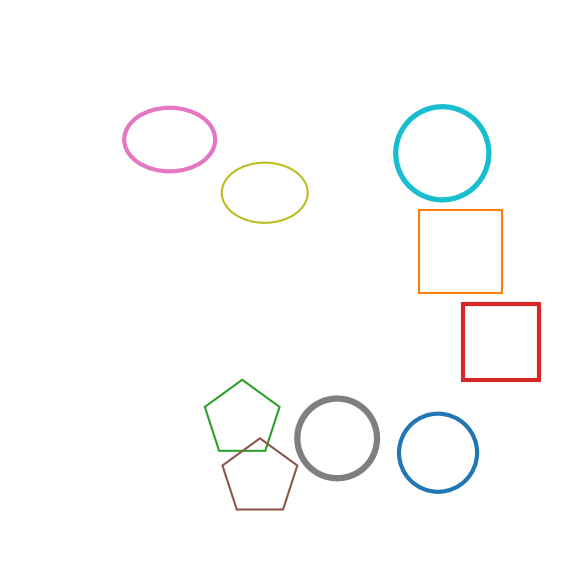[{"shape": "circle", "thickness": 2, "radius": 0.34, "center": [0.759, 0.215]}, {"shape": "square", "thickness": 1, "radius": 0.36, "center": [0.797, 0.564]}, {"shape": "pentagon", "thickness": 1, "radius": 0.34, "center": [0.419, 0.274]}, {"shape": "square", "thickness": 2, "radius": 0.33, "center": [0.868, 0.407]}, {"shape": "pentagon", "thickness": 1, "radius": 0.34, "center": [0.45, 0.172]}, {"shape": "oval", "thickness": 2, "radius": 0.39, "center": [0.294, 0.757]}, {"shape": "circle", "thickness": 3, "radius": 0.34, "center": [0.584, 0.24]}, {"shape": "oval", "thickness": 1, "radius": 0.37, "center": [0.458, 0.665]}, {"shape": "circle", "thickness": 2.5, "radius": 0.4, "center": [0.766, 0.734]}]